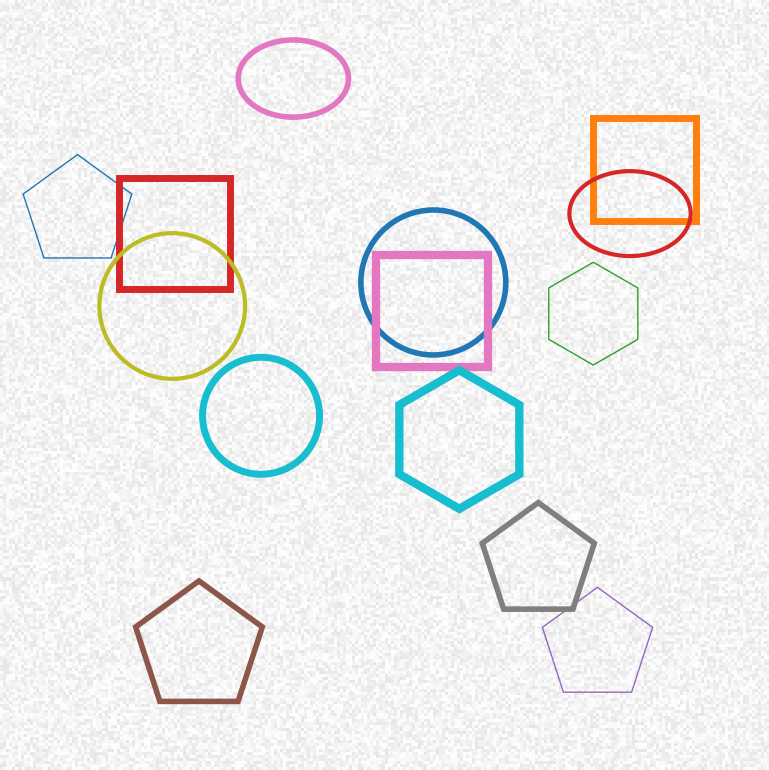[{"shape": "pentagon", "thickness": 0.5, "radius": 0.37, "center": [0.101, 0.725]}, {"shape": "circle", "thickness": 2, "radius": 0.47, "center": [0.563, 0.633]}, {"shape": "square", "thickness": 2.5, "radius": 0.33, "center": [0.837, 0.78]}, {"shape": "hexagon", "thickness": 0.5, "radius": 0.33, "center": [0.771, 0.593]}, {"shape": "square", "thickness": 2.5, "radius": 0.36, "center": [0.227, 0.696]}, {"shape": "oval", "thickness": 1.5, "radius": 0.39, "center": [0.818, 0.723]}, {"shape": "pentagon", "thickness": 0.5, "radius": 0.38, "center": [0.776, 0.162]}, {"shape": "pentagon", "thickness": 2, "radius": 0.43, "center": [0.258, 0.159]}, {"shape": "oval", "thickness": 2, "radius": 0.36, "center": [0.381, 0.898]}, {"shape": "square", "thickness": 3, "radius": 0.36, "center": [0.561, 0.596]}, {"shape": "pentagon", "thickness": 2, "radius": 0.38, "center": [0.699, 0.271]}, {"shape": "circle", "thickness": 1.5, "radius": 0.47, "center": [0.224, 0.603]}, {"shape": "hexagon", "thickness": 3, "radius": 0.45, "center": [0.597, 0.429]}, {"shape": "circle", "thickness": 2.5, "radius": 0.38, "center": [0.339, 0.46]}]